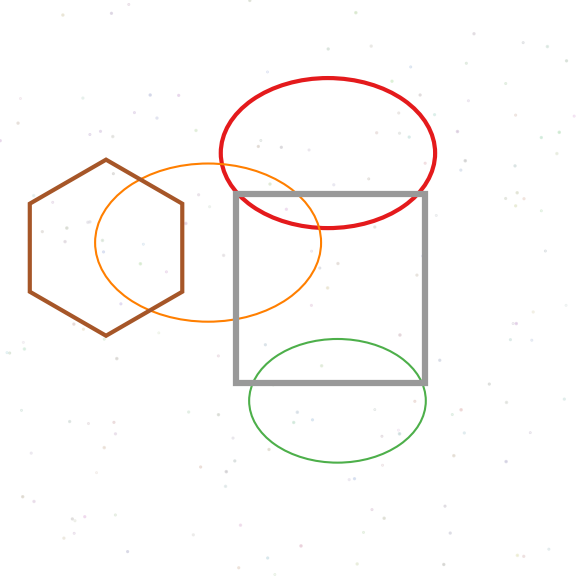[{"shape": "oval", "thickness": 2, "radius": 0.93, "center": [0.568, 0.734]}, {"shape": "oval", "thickness": 1, "radius": 0.76, "center": [0.584, 0.305]}, {"shape": "oval", "thickness": 1, "radius": 0.98, "center": [0.36, 0.579]}, {"shape": "hexagon", "thickness": 2, "radius": 0.76, "center": [0.184, 0.57]}, {"shape": "square", "thickness": 3, "radius": 0.82, "center": [0.572, 0.5]}]